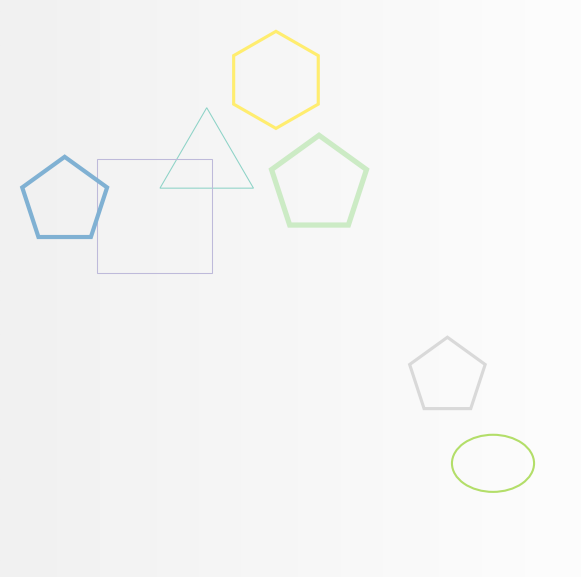[{"shape": "triangle", "thickness": 0.5, "radius": 0.46, "center": [0.356, 0.72]}, {"shape": "square", "thickness": 0.5, "radius": 0.49, "center": [0.266, 0.626]}, {"shape": "pentagon", "thickness": 2, "radius": 0.38, "center": [0.111, 0.651]}, {"shape": "oval", "thickness": 1, "radius": 0.35, "center": [0.848, 0.197]}, {"shape": "pentagon", "thickness": 1.5, "radius": 0.34, "center": [0.77, 0.347]}, {"shape": "pentagon", "thickness": 2.5, "radius": 0.43, "center": [0.549, 0.679]}, {"shape": "hexagon", "thickness": 1.5, "radius": 0.42, "center": [0.475, 0.861]}]